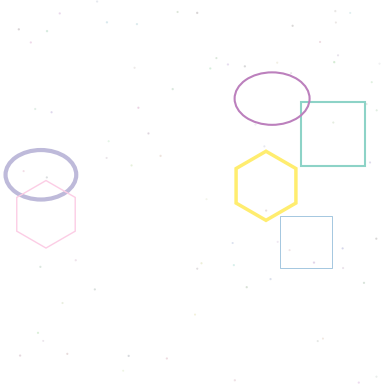[{"shape": "square", "thickness": 1.5, "radius": 0.41, "center": [0.864, 0.652]}, {"shape": "oval", "thickness": 3, "radius": 0.46, "center": [0.106, 0.546]}, {"shape": "square", "thickness": 0.5, "radius": 0.34, "center": [0.795, 0.372]}, {"shape": "hexagon", "thickness": 1, "radius": 0.44, "center": [0.119, 0.443]}, {"shape": "oval", "thickness": 1.5, "radius": 0.49, "center": [0.707, 0.744]}, {"shape": "hexagon", "thickness": 2.5, "radius": 0.45, "center": [0.691, 0.517]}]